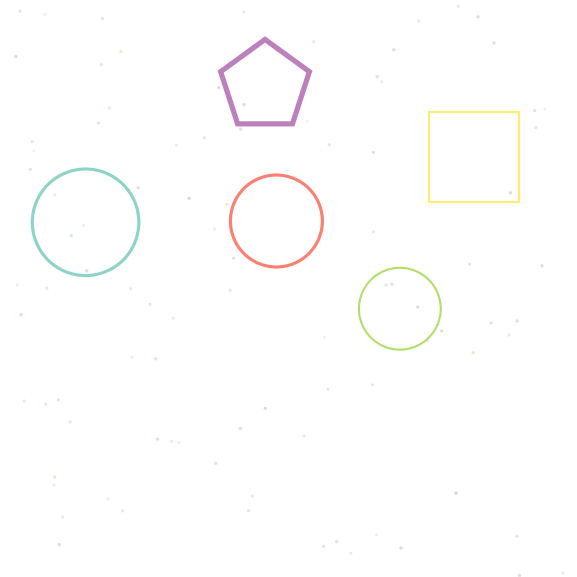[{"shape": "circle", "thickness": 1.5, "radius": 0.46, "center": [0.148, 0.614]}, {"shape": "circle", "thickness": 1.5, "radius": 0.4, "center": [0.479, 0.616]}, {"shape": "circle", "thickness": 1, "radius": 0.35, "center": [0.692, 0.465]}, {"shape": "pentagon", "thickness": 2.5, "radius": 0.4, "center": [0.459, 0.85]}, {"shape": "square", "thickness": 1, "radius": 0.39, "center": [0.821, 0.727]}]